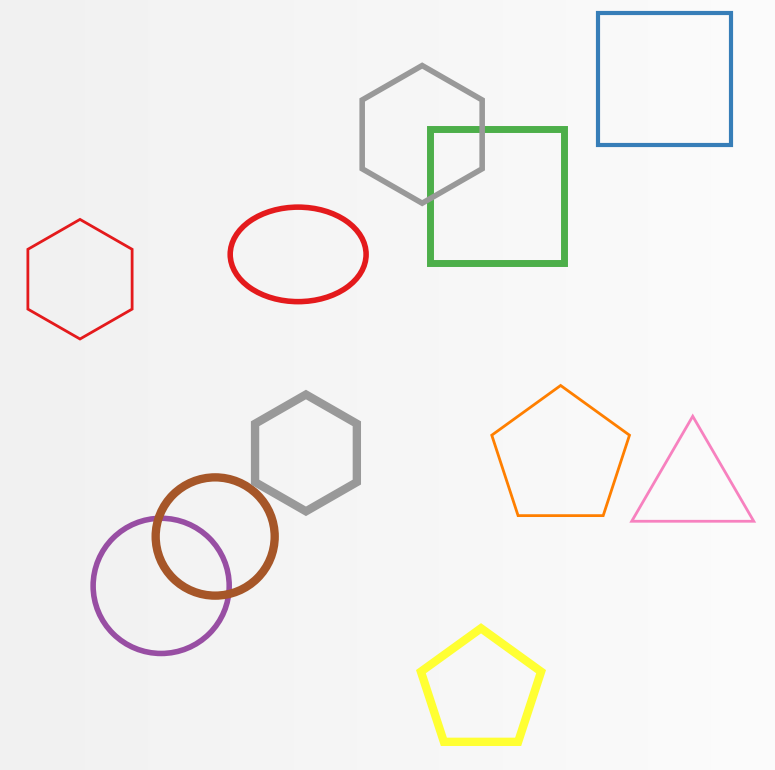[{"shape": "oval", "thickness": 2, "radius": 0.44, "center": [0.385, 0.67]}, {"shape": "hexagon", "thickness": 1, "radius": 0.39, "center": [0.103, 0.637]}, {"shape": "square", "thickness": 1.5, "radius": 0.43, "center": [0.858, 0.898]}, {"shape": "square", "thickness": 2.5, "radius": 0.43, "center": [0.641, 0.745]}, {"shape": "circle", "thickness": 2, "radius": 0.44, "center": [0.208, 0.239]}, {"shape": "pentagon", "thickness": 1, "radius": 0.47, "center": [0.723, 0.406]}, {"shape": "pentagon", "thickness": 3, "radius": 0.41, "center": [0.621, 0.103]}, {"shape": "circle", "thickness": 3, "radius": 0.38, "center": [0.278, 0.303]}, {"shape": "triangle", "thickness": 1, "radius": 0.45, "center": [0.894, 0.368]}, {"shape": "hexagon", "thickness": 2, "radius": 0.45, "center": [0.545, 0.825]}, {"shape": "hexagon", "thickness": 3, "radius": 0.38, "center": [0.395, 0.412]}]